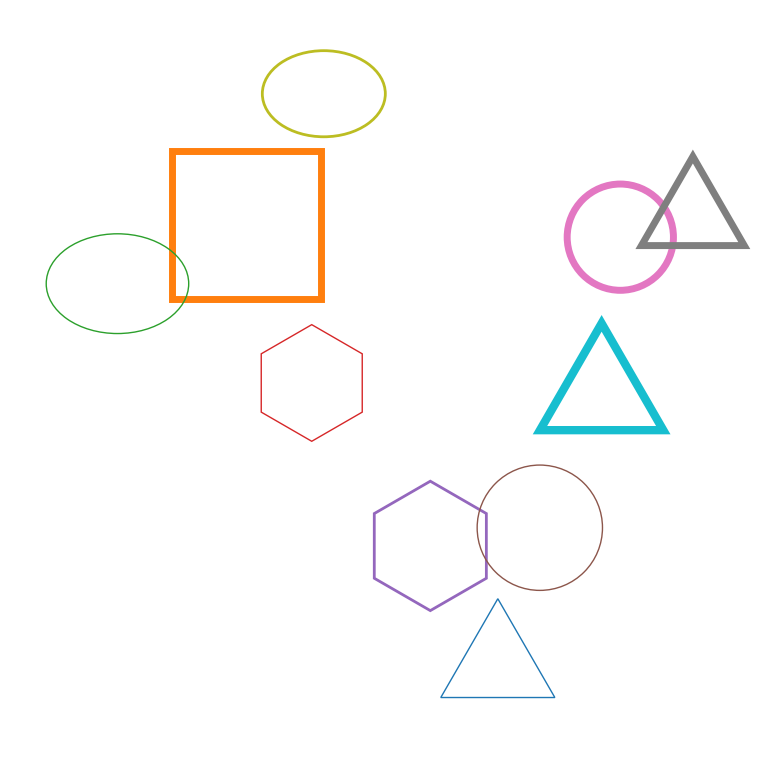[{"shape": "triangle", "thickness": 0.5, "radius": 0.43, "center": [0.647, 0.137]}, {"shape": "square", "thickness": 2.5, "radius": 0.48, "center": [0.32, 0.708]}, {"shape": "oval", "thickness": 0.5, "radius": 0.46, "center": [0.153, 0.632]}, {"shape": "hexagon", "thickness": 0.5, "radius": 0.38, "center": [0.405, 0.503]}, {"shape": "hexagon", "thickness": 1, "radius": 0.42, "center": [0.559, 0.291]}, {"shape": "circle", "thickness": 0.5, "radius": 0.41, "center": [0.701, 0.315]}, {"shape": "circle", "thickness": 2.5, "radius": 0.35, "center": [0.806, 0.692]}, {"shape": "triangle", "thickness": 2.5, "radius": 0.39, "center": [0.9, 0.72]}, {"shape": "oval", "thickness": 1, "radius": 0.4, "center": [0.421, 0.878]}, {"shape": "triangle", "thickness": 3, "radius": 0.46, "center": [0.781, 0.488]}]